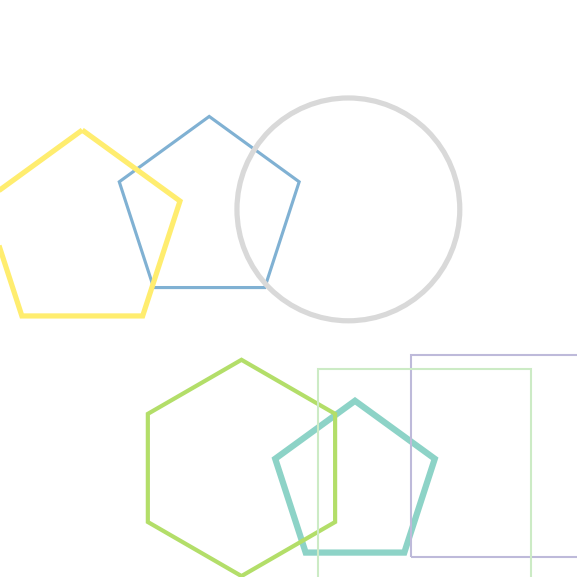[{"shape": "pentagon", "thickness": 3, "radius": 0.73, "center": [0.615, 0.16]}, {"shape": "square", "thickness": 1, "radius": 0.87, "center": [0.887, 0.21]}, {"shape": "pentagon", "thickness": 1.5, "radius": 0.82, "center": [0.362, 0.634]}, {"shape": "hexagon", "thickness": 2, "radius": 0.94, "center": [0.418, 0.189]}, {"shape": "circle", "thickness": 2.5, "radius": 0.96, "center": [0.603, 0.637]}, {"shape": "square", "thickness": 1, "radius": 0.92, "center": [0.735, 0.177]}, {"shape": "pentagon", "thickness": 2.5, "radius": 0.89, "center": [0.142, 0.596]}]